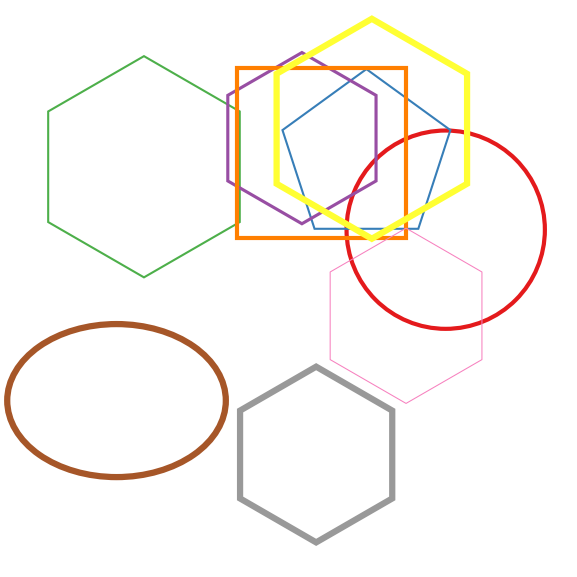[{"shape": "circle", "thickness": 2, "radius": 0.86, "center": [0.772, 0.601]}, {"shape": "pentagon", "thickness": 1, "radius": 0.76, "center": [0.634, 0.727]}, {"shape": "hexagon", "thickness": 1, "radius": 0.96, "center": [0.249, 0.71]}, {"shape": "hexagon", "thickness": 1.5, "radius": 0.74, "center": [0.523, 0.76]}, {"shape": "square", "thickness": 2, "radius": 0.73, "center": [0.556, 0.734]}, {"shape": "hexagon", "thickness": 3, "radius": 0.95, "center": [0.644, 0.776]}, {"shape": "oval", "thickness": 3, "radius": 0.95, "center": [0.202, 0.305]}, {"shape": "hexagon", "thickness": 0.5, "radius": 0.76, "center": [0.703, 0.452]}, {"shape": "hexagon", "thickness": 3, "radius": 0.76, "center": [0.547, 0.212]}]